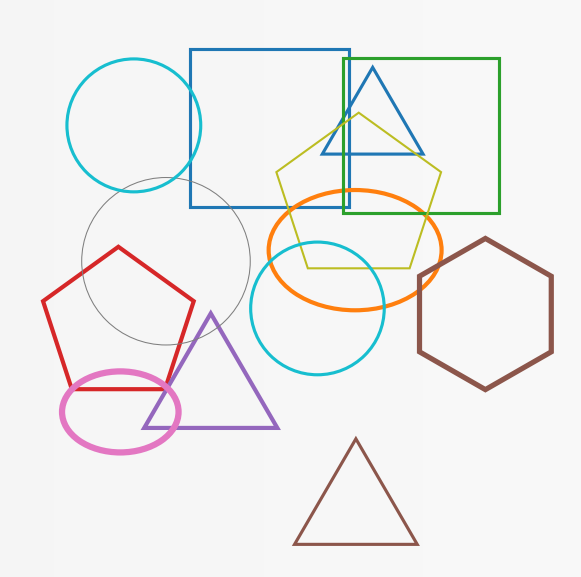[{"shape": "triangle", "thickness": 1.5, "radius": 0.5, "center": [0.641, 0.782]}, {"shape": "square", "thickness": 1.5, "radius": 0.68, "center": [0.464, 0.778]}, {"shape": "oval", "thickness": 2, "radius": 0.74, "center": [0.611, 0.566]}, {"shape": "square", "thickness": 1.5, "radius": 0.67, "center": [0.725, 0.764]}, {"shape": "pentagon", "thickness": 2, "radius": 0.68, "center": [0.204, 0.435]}, {"shape": "triangle", "thickness": 2, "radius": 0.66, "center": [0.363, 0.324]}, {"shape": "hexagon", "thickness": 2.5, "radius": 0.65, "center": [0.835, 0.455]}, {"shape": "triangle", "thickness": 1.5, "radius": 0.61, "center": [0.612, 0.117]}, {"shape": "oval", "thickness": 3, "radius": 0.5, "center": [0.207, 0.286]}, {"shape": "circle", "thickness": 0.5, "radius": 0.72, "center": [0.286, 0.547]}, {"shape": "pentagon", "thickness": 1, "radius": 0.74, "center": [0.617, 0.655]}, {"shape": "circle", "thickness": 1.5, "radius": 0.58, "center": [0.23, 0.782]}, {"shape": "circle", "thickness": 1.5, "radius": 0.57, "center": [0.546, 0.465]}]